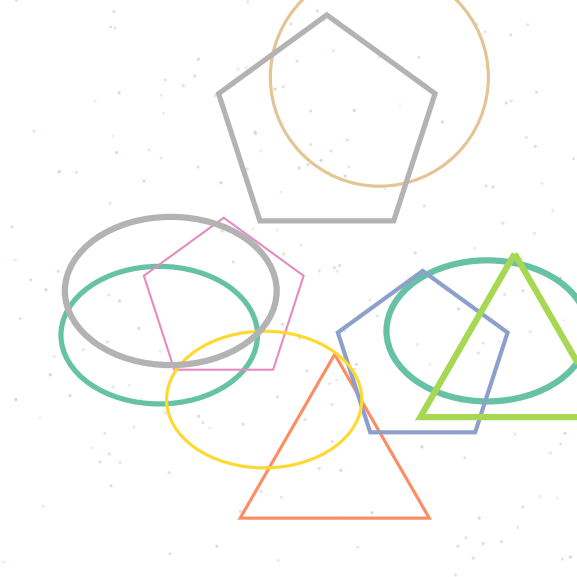[{"shape": "oval", "thickness": 3, "radius": 0.87, "center": [0.844, 0.426]}, {"shape": "oval", "thickness": 2.5, "radius": 0.85, "center": [0.276, 0.419]}, {"shape": "triangle", "thickness": 1.5, "radius": 0.95, "center": [0.58, 0.196]}, {"shape": "pentagon", "thickness": 2, "radius": 0.77, "center": [0.732, 0.376]}, {"shape": "pentagon", "thickness": 1, "radius": 0.73, "center": [0.387, 0.477]}, {"shape": "triangle", "thickness": 3, "radius": 0.94, "center": [0.891, 0.371]}, {"shape": "oval", "thickness": 1.5, "radius": 0.85, "center": [0.458, 0.307]}, {"shape": "circle", "thickness": 1.5, "radius": 0.94, "center": [0.657, 0.865]}, {"shape": "oval", "thickness": 3, "radius": 0.92, "center": [0.296, 0.495]}, {"shape": "pentagon", "thickness": 2.5, "radius": 0.99, "center": [0.566, 0.776]}]